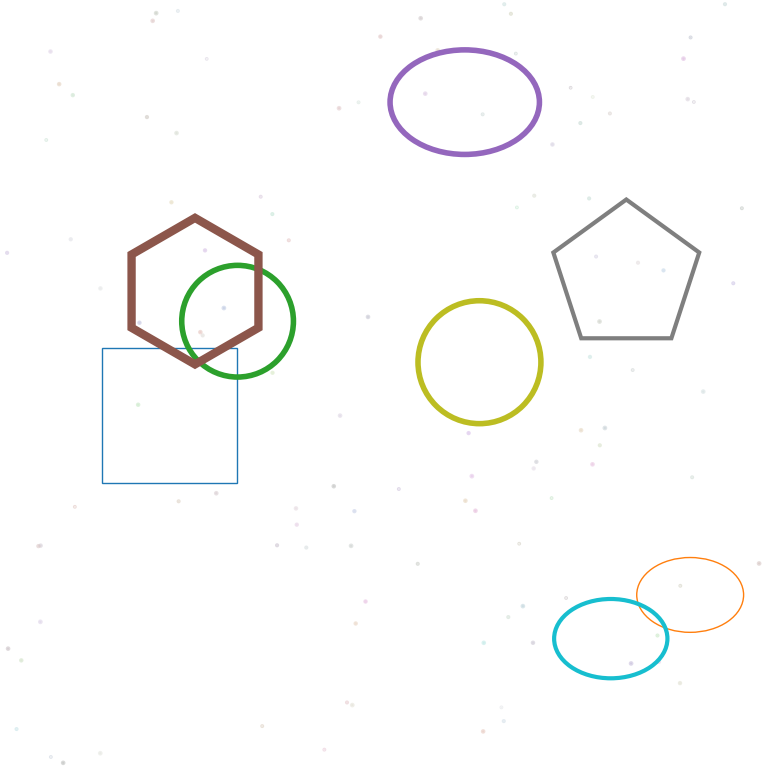[{"shape": "square", "thickness": 0.5, "radius": 0.44, "center": [0.22, 0.46]}, {"shape": "oval", "thickness": 0.5, "radius": 0.35, "center": [0.896, 0.227]}, {"shape": "circle", "thickness": 2, "radius": 0.36, "center": [0.309, 0.583]}, {"shape": "oval", "thickness": 2, "radius": 0.48, "center": [0.604, 0.867]}, {"shape": "hexagon", "thickness": 3, "radius": 0.48, "center": [0.253, 0.622]}, {"shape": "pentagon", "thickness": 1.5, "radius": 0.5, "center": [0.813, 0.641]}, {"shape": "circle", "thickness": 2, "radius": 0.4, "center": [0.623, 0.53]}, {"shape": "oval", "thickness": 1.5, "radius": 0.37, "center": [0.793, 0.171]}]